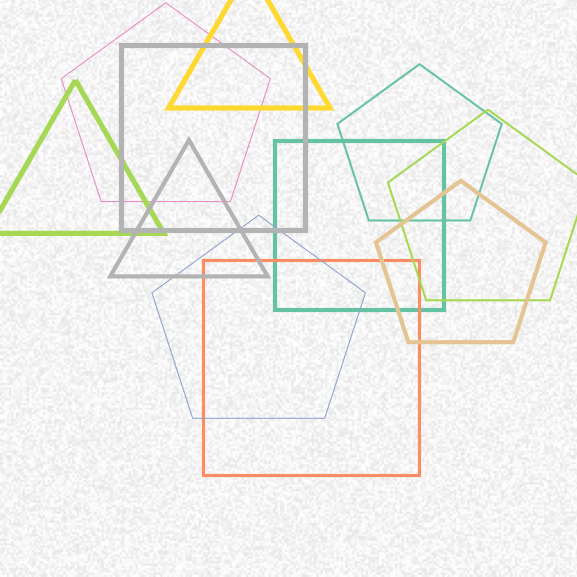[{"shape": "square", "thickness": 2, "radius": 0.73, "center": [0.623, 0.609]}, {"shape": "pentagon", "thickness": 1, "radius": 0.75, "center": [0.727, 0.738]}, {"shape": "square", "thickness": 1.5, "radius": 0.93, "center": [0.539, 0.363]}, {"shape": "pentagon", "thickness": 0.5, "radius": 0.97, "center": [0.448, 0.432]}, {"shape": "pentagon", "thickness": 0.5, "radius": 0.95, "center": [0.287, 0.804]}, {"shape": "triangle", "thickness": 2.5, "radius": 0.88, "center": [0.131, 0.683]}, {"shape": "pentagon", "thickness": 1, "radius": 0.91, "center": [0.845, 0.627]}, {"shape": "triangle", "thickness": 2.5, "radius": 0.81, "center": [0.432, 0.893]}, {"shape": "pentagon", "thickness": 2, "radius": 0.77, "center": [0.798, 0.532]}, {"shape": "square", "thickness": 2.5, "radius": 0.8, "center": [0.369, 0.761]}, {"shape": "triangle", "thickness": 2, "radius": 0.79, "center": [0.327, 0.599]}]